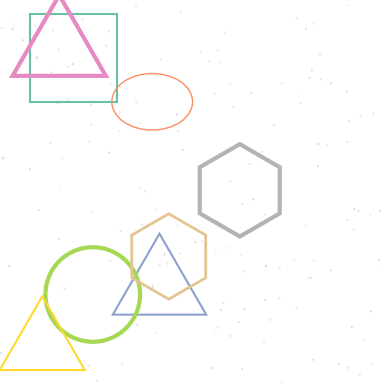[{"shape": "square", "thickness": 1.5, "radius": 0.57, "center": [0.192, 0.849]}, {"shape": "oval", "thickness": 1, "radius": 0.52, "center": [0.395, 0.736]}, {"shape": "triangle", "thickness": 1.5, "radius": 0.7, "center": [0.414, 0.253]}, {"shape": "triangle", "thickness": 3, "radius": 0.7, "center": [0.154, 0.873]}, {"shape": "circle", "thickness": 3, "radius": 0.61, "center": [0.241, 0.235]}, {"shape": "triangle", "thickness": 1.5, "radius": 0.64, "center": [0.11, 0.103]}, {"shape": "hexagon", "thickness": 2, "radius": 0.55, "center": [0.438, 0.334]}, {"shape": "hexagon", "thickness": 3, "radius": 0.6, "center": [0.623, 0.506]}]